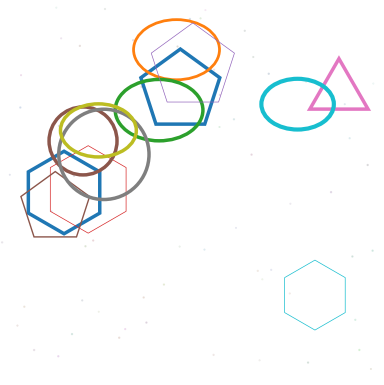[{"shape": "hexagon", "thickness": 2.5, "radius": 0.54, "center": [0.166, 0.5]}, {"shape": "pentagon", "thickness": 2.5, "radius": 0.54, "center": [0.468, 0.765]}, {"shape": "oval", "thickness": 2, "radius": 0.56, "center": [0.459, 0.871]}, {"shape": "oval", "thickness": 2.5, "radius": 0.57, "center": [0.413, 0.714]}, {"shape": "hexagon", "thickness": 0.5, "radius": 0.57, "center": [0.229, 0.508]}, {"shape": "pentagon", "thickness": 0.5, "radius": 0.57, "center": [0.501, 0.827]}, {"shape": "circle", "thickness": 2.5, "radius": 0.44, "center": [0.216, 0.634]}, {"shape": "pentagon", "thickness": 1, "radius": 0.47, "center": [0.144, 0.461]}, {"shape": "triangle", "thickness": 2.5, "radius": 0.44, "center": [0.88, 0.76]}, {"shape": "circle", "thickness": 2.5, "radius": 0.59, "center": [0.27, 0.599]}, {"shape": "oval", "thickness": 2.5, "radius": 0.49, "center": [0.256, 0.661]}, {"shape": "hexagon", "thickness": 0.5, "radius": 0.45, "center": [0.818, 0.234]}, {"shape": "oval", "thickness": 3, "radius": 0.47, "center": [0.773, 0.729]}]